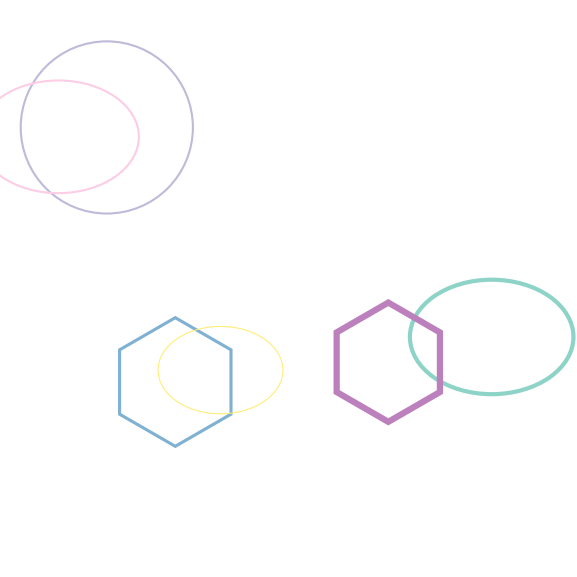[{"shape": "oval", "thickness": 2, "radius": 0.71, "center": [0.851, 0.416]}, {"shape": "circle", "thickness": 1, "radius": 0.75, "center": [0.185, 0.778]}, {"shape": "hexagon", "thickness": 1.5, "radius": 0.56, "center": [0.304, 0.338]}, {"shape": "oval", "thickness": 1, "radius": 0.7, "center": [0.101, 0.762]}, {"shape": "hexagon", "thickness": 3, "radius": 0.52, "center": [0.672, 0.372]}, {"shape": "oval", "thickness": 0.5, "radius": 0.54, "center": [0.382, 0.358]}]